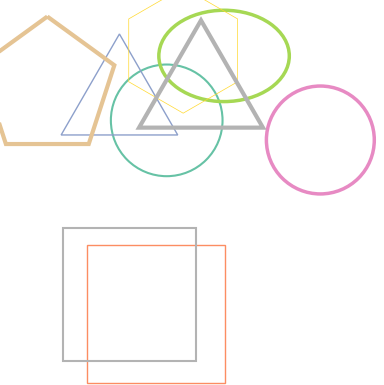[{"shape": "circle", "thickness": 1.5, "radius": 0.73, "center": [0.433, 0.687]}, {"shape": "square", "thickness": 1, "radius": 0.9, "center": [0.405, 0.184]}, {"shape": "triangle", "thickness": 1, "radius": 0.87, "center": [0.31, 0.737]}, {"shape": "circle", "thickness": 2.5, "radius": 0.7, "center": [0.832, 0.636]}, {"shape": "oval", "thickness": 2.5, "radius": 0.85, "center": [0.582, 0.855]}, {"shape": "hexagon", "thickness": 0.5, "radius": 0.82, "center": [0.476, 0.869]}, {"shape": "pentagon", "thickness": 3, "radius": 0.92, "center": [0.123, 0.774]}, {"shape": "square", "thickness": 1.5, "radius": 0.87, "center": [0.336, 0.235]}, {"shape": "triangle", "thickness": 3, "radius": 0.93, "center": [0.522, 0.761]}]